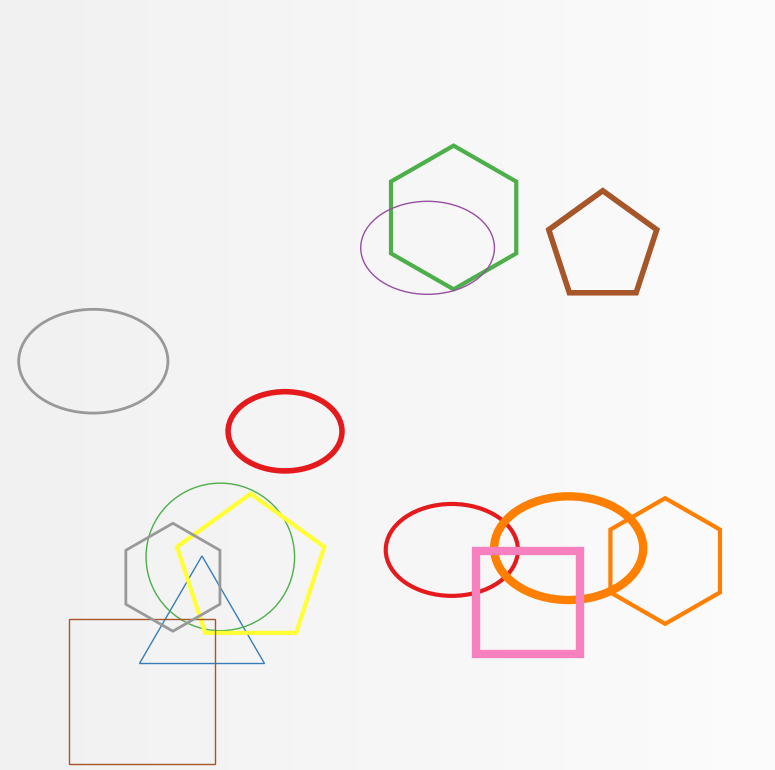[{"shape": "oval", "thickness": 1.5, "radius": 0.43, "center": [0.583, 0.286]}, {"shape": "oval", "thickness": 2, "radius": 0.37, "center": [0.368, 0.44]}, {"shape": "triangle", "thickness": 0.5, "radius": 0.47, "center": [0.261, 0.185]}, {"shape": "circle", "thickness": 0.5, "radius": 0.48, "center": [0.284, 0.277]}, {"shape": "hexagon", "thickness": 1.5, "radius": 0.47, "center": [0.585, 0.718]}, {"shape": "oval", "thickness": 0.5, "radius": 0.43, "center": [0.552, 0.678]}, {"shape": "hexagon", "thickness": 1.5, "radius": 0.41, "center": [0.858, 0.271]}, {"shape": "oval", "thickness": 3, "radius": 0.48, "center": [0.734, 0.288]}, {"shape": "pentagon", "thickness": 1.5, "radius": 0.5, "center": [0.323, 0.259]}, {"shape": "square", "thickness": 0.5, "radius": 0.47, "center": [0.183, 0.102]}, {"shape": "pentagon", "thickness": 2, "radius": 0.37, "center": [0.778, 0.679]}, {"shape": "square", "thickness": 3, "radius": 0.34, "center": [0.681, 0.218]}, {"shape": "oval", "thickness": 1, "radius": 0.48, "center": [0.12, 0.531]}, {"shape": "hexagon", "thickness": 1, "radius": 0.35, "center": [0.223, 0.25]}]